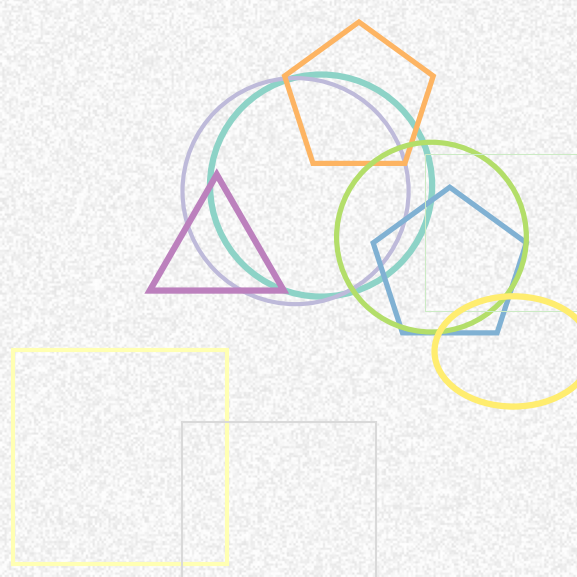[{"shape": "circle", "thickness": 3, "radius": 0.96, "center": [0.556, 0.678]}, {"shape": "square", "thickness": 2, "radius": 0.93, "center": [0.208, 0.208]}, {"shape": "circle", "thickness": 2, "radius": 0.98, "center": [0.512, 0.668]}, {"shape": "pentagon", "thickness": 2.5, "radius": 0.7, "center": [0.779, 0.536]}, {"shape": "pentagon", "thickness": 2.5, "radius": 0.68, "center": [0.622, 0.826]}, {"shape": "circle", "thickness": 2.5, "radius": 0.82, "center": [0.747, 0.589]}, {"shape": "square", "thickness": 1, "radius": 0.84, "center": [0.483, 0.101]}, {"shape": "triangle", "thickness": 3, "radius": 0.67, "center": [0.375, 0.563]}, {"shape": "square", "thickness": 0.5, "radius": 0.68, "center": [0.871, 0.597]}, {"shape": "oval", "thickness": 3, "radius": 0.68, "center": [0.889, 0.391]}]